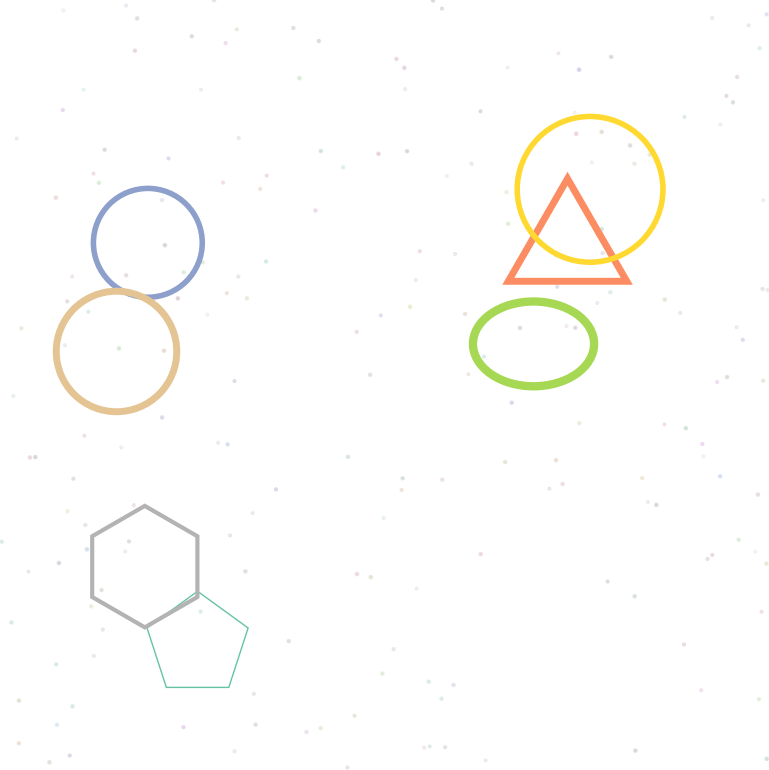[{"shape": "pentagon", "thickness": 0.5, "radius": 0.35, "center": [0.257, 0.163]}, {"shape": "triangle", "thickness": 2.5, "radius": 0.44, "center": [0.737, 0.679]}, {"shape": "circle", "thickness": 2, "radius": 0.35, "center": [0.192, 0.685]}, {"shape": "oval", "thickness": 3, "radius": 0.39, "center": [0.693, 0.553]}, {"shape": "circle", "thickness": 2, "radius": 0.47, "center": [0.766, 0.754]}, {"shape": "circle", "thickness": 2.5, "radius": 0.39, "center": [0.151, 0.544]}, {"shape": "hexagon", "thickness": 1.5, "radius": 0.39, "center": [0.188, 0.264]}]